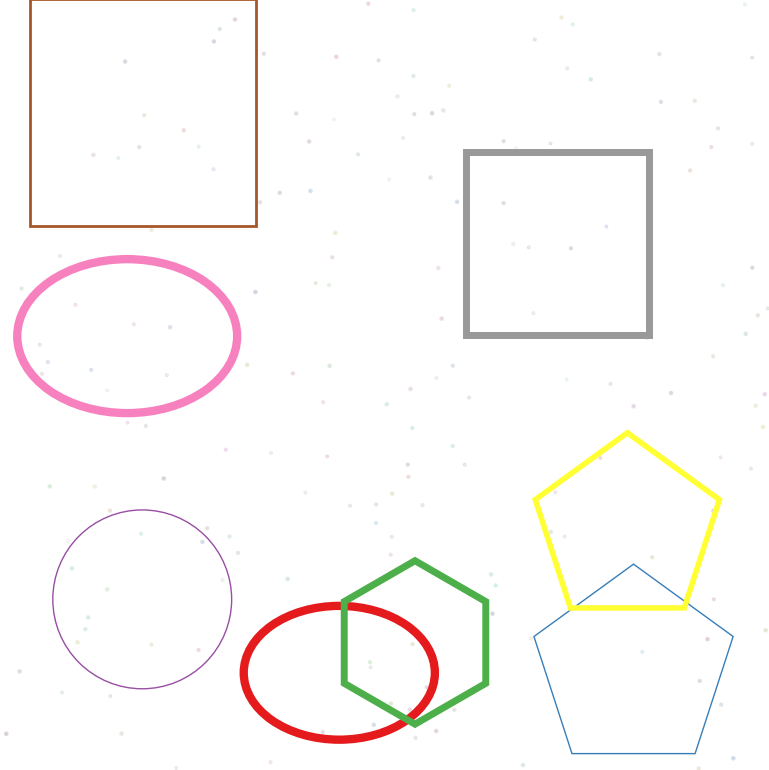[{"shape": "oval", "thickness": 3, "radius": 0.62, "center": [0.441, 0.126]}, {"shape": "pentagon", "thickness": 0.5, "radius": 0.68, "center": [0.823, 0.131]}, {"shape": "hexagon", "thickness": 2.5, "radius": 0.53, "center": [0.539, 0.166]}, {"shape": "circle", "thickness": 0.5, "radius": 0.58, "center": [0.185, 0.222]}, {"shape": "pentagon", "thickness": 2, "radius": 0.63, "center": [0.815, 0.312]}, {"shape": "square", "thickness": 1, "radius": 0.73, "center": [0.186, 0.854]}, {"shape": "oval", "thickness": 3, "radius": 0.71, "center": [0.165, 0.563]}, {"shape": "square", "thickness": 2.5, "radius": 0.59, "center": [0.724, 0.684]}]